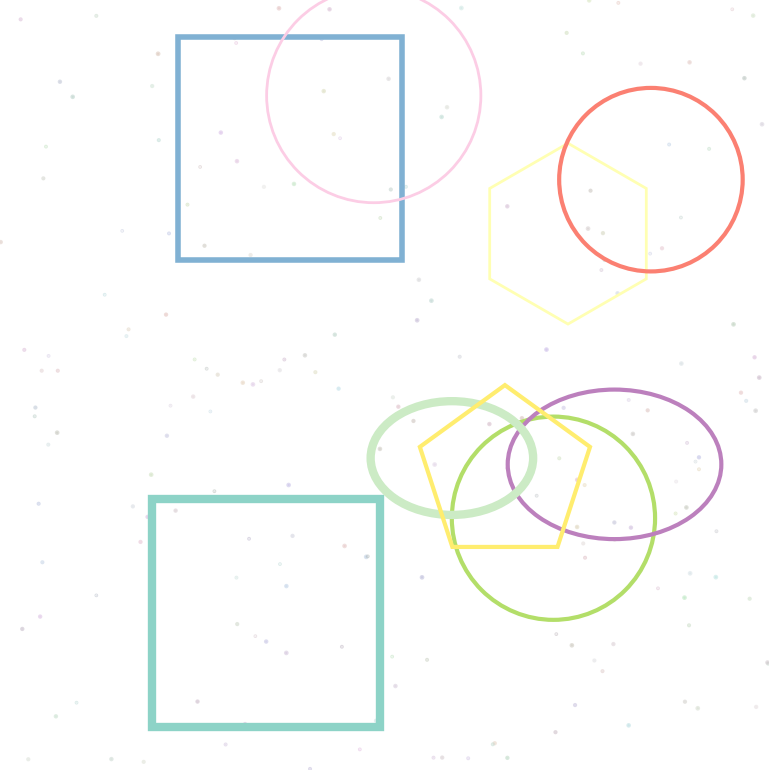[{"shape": "square", "thickness": 3, "radius": 0.74, "center": [0.346, 0.204]}, {"shape": "hexagon", "thickness": 1, "radius": 0.59, "center": [0.738, 0.697]}, {"shape": "circle", "thickness": 1.5, "radius": 0.6, "center": [0.845, 0.767]}, {"shape": "square", "thickness": 2, "radius": 0.73, "center": [0.377, 0.808]}, {"shape": "circle", "thickness": 1.5, "radius": 0.66, "center": [0.719, 0.327]}, {"shape": "circle", "thickness": 1, "radius": 0.7, "center": [0.485, 0.876]}, {"shape": "oval", "thickness": 1.5, "radius": 0.69, "center": [0.798, 0.397]}, {"shape": "oval", "thickness": 3, "radius": 0.53, "center": [0.587, 0.405]}, {"shape": "pentagon", "thickness": 1.5, "radius": 0.58, "center": [0.656, 0.384]}]